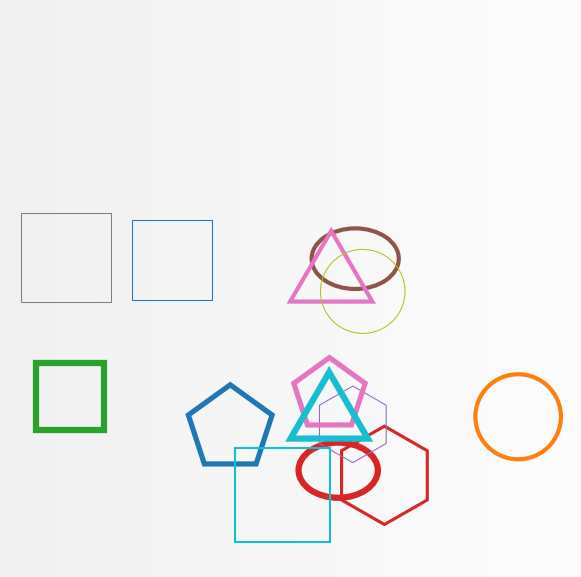[{"shape": "pentagon", "thickness": 2.5, "radius": 0.38, "center": [0.396, 0.257]}, {"shape": "square", "thickness": 0.5, "radius": 0.35, "center": [0.296, 0.549]}, {"shape": "circle", "thickness": 2, "radius": 0.37, "center": [0.891, 0.277]}, {"shape": "square", "thickness": 3, "radius": 0.29, "center": [0.12, 0.312]}, {"shape": "oval", "thickness": 3, "radius": 0.34, "center": [0.582, 0.185]}, {"shape": "hexagon", "thickness": 1.5, "radius": 0.43, "center": [0.661, 0.176]}, {"shape": "hexagon", "thickness": 0.5, "radius": 0.33, "center": [0.607, 0.264]}, {"shape": "oval", "thickness": 2, "radius": 0.37, "center": [0.611, 0.551]}, {"shape": "pentagon", "thickness": 2.5, "radius": 0.32, "center": [0.567, 0.315]}, {"shape": "triangle", "thickness": 2, "radius": 0.41, "center": [0.57, 0.518]}, {"shape": "square", "thickness": 0.5, "radius": 0.38, "center": [0.113, 0.553]}, {"shape": "circle", "thickness": 0.5, "radius": 0.36, "center": [0.624, 0.495]}, {"shape": "triangle", "thickness": 3, "radius": 0.38, "center": [0.566, 0.278]}, {"shape": "square", "thickness": 1, "radius": 0.41, "center": [0.486, 0.142]}]